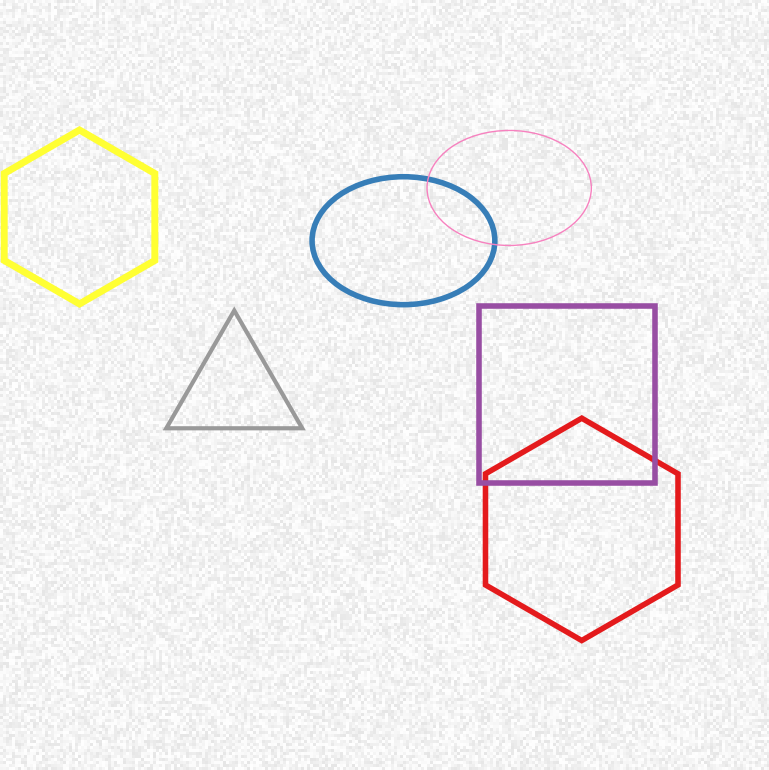[{"shape": "hexagon", "thickness": 2, "radius": 0.72, "center": [0.756, 0.313]}, {"shape": "oval", "thickness": 2, "radius": 0.59, "center": [0.524, 0.687]}, {"shape": "square", "thickness": 2, "radius": 0.57, "center": [0.736, 0.488]}, {"shape": "hexagon", "thickness": 2.5, "radius": 0.56, "center": [0.103, 0.718]}, {"shape": "oval", "thickness": 0.5, "radius": 0.53, "center": [0.661, 0.756]}, {"shape": "triangle", "thickness": 1.5, "radius": 0.51, "center": [0.304, 0.495]}]